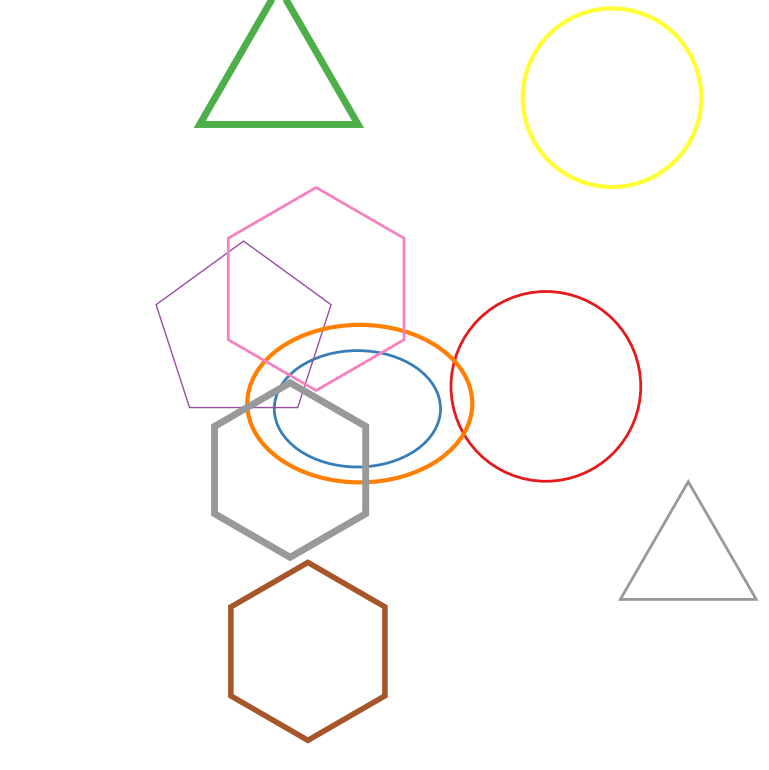[{"shape": "circle", "thickness": 1, "radius": 0.62, "center": [0.709, 0.498]}, {"shape": "oval", "thickness": 1, "radius": 0.54, "center": [0.464, 0.469]}, {"shape": "triangle", "thickness": 2.5, "radius": 0.59, "center": [0.362, 0.898]}, {"shape": "pentagon", "thickness": 0.5, "radius": 0.6, "center": [0.316, 0.567]}, {"shape": "oval", "thickness": 1.5, "radius": 0.73, "center": [0.467, 0.476]}, {"shape": "circle", "thickness": 1.5, "radius": 0.58, "center": [0.795, 0.873]}, {"shape": "hexagon", "thickness": 2, "radius": 0.58, "center": [0.4, 0.154]}, {"shape": "hexagon", "thickness": 1, "radius": 0.66, "center": [0.411, 0.625]}, {"shape": "hexagon", "thickness": 2.5, "radius": 0.57, "center": [0.377, 0.39]}, {"shape": "triangle", "thickness": 1, "radius": 0.51, "center": [0.894, 0.273]}]